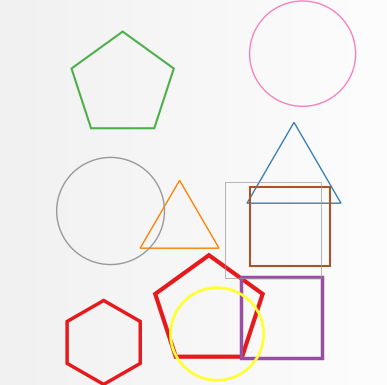[{"shape": "pentagon", "thickness": 3, "radius": 0.73, "center": [0.539, 0.191]}, {"shape": "hexagon", "thickness": 2.5, "radius": 0.54, "center": [0.268, 0.111]}, {"shape": "triangle", "thickness": 1, "radius": 0.7, "center": [0.759, 0.542]}, {"shape": "pentagon", "thickness": 1.5, "radius": 0.69, "center": [0.317, 0.779]}, {"shape": "square", "thickness": 2.5, "radius": 0.52, "center": [0.727, 0.175]}, {"shape": "triangle", "thickness": 1, "radius": 0.59, "center": [0.463, 0.414]}, {"shape": "circle", "thickness": 2, "radius": 0.6, "center": [0.56, 0.133]}, {"shape": "square", "thickness": 1.5, "radius": 0.51, "center": [0.749, 0.412]}, {"shape": "circle", "thickness": 1, "radius": 0.68, "center": [0.781, 0.861]}, {"shape": "circle", "thickness": 1, "radius": 0.7, "center": [0.285, 0.452]}, {"shape": "square", "thickness": 0.5, "radius": 0.62, "center": [0.704, 0.403]}]